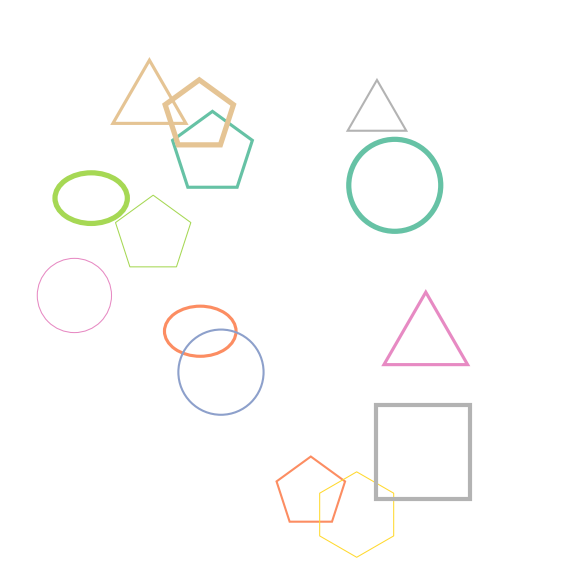[{"shape": "circle", "thickness": 2.5, "radius": 0.4, "center": [0.684, 0.678]}, {"shape": "pentagon", "thickness": 1.5, "radius": 0.36, "center": [0.368, 0.734]}, {"shape": "oval", "thickness": 1.5, "radius": 0.31, "center": [0.347, 0.426]}, {"shape": "pentagon", "thickness": 1, "radius": 0.31, "center": [0.538, 0.146]}, {"shape": "circle", "thickness": 1, "radius": 0.37, "center": [0.383, 0.355]}, {"shape": "triangle", "thickness": 1.5, "radius": 0.42, "center": [0.737, 0.41]}, {"shape": "circle", "thickness": 0.5, "radius": 0.32, "center": [0.129, 0.487]}, {"shape": "oval", "thickness": 2.5, "radius": 0.31, "center": [0.158, 0.656]}, {"shape": "pentagon", "thickness": 0.5, "radius": 0.34, "center": [0.265, 0.593]}, {"shape": "hexagon", "thickness": 0.5, "radius": 0.37, "center": [0.618, 0.108]}, {"shape": "pentagon", "thickness": 2.5, "radius": 0.31, "center": [0.345, 0.799]}, {"shape": "triangle", "thickness": 1.5, "radius": 0.36, "center": [0.259, 0.822]}, {"shape": "square", "thickness": 2, "radius": 0.41, "center": [0.733, 0.217]}, {"shape": "triangle", "thickness": 1, "radius": 0.29, "center": [0.653, 0.802]}]